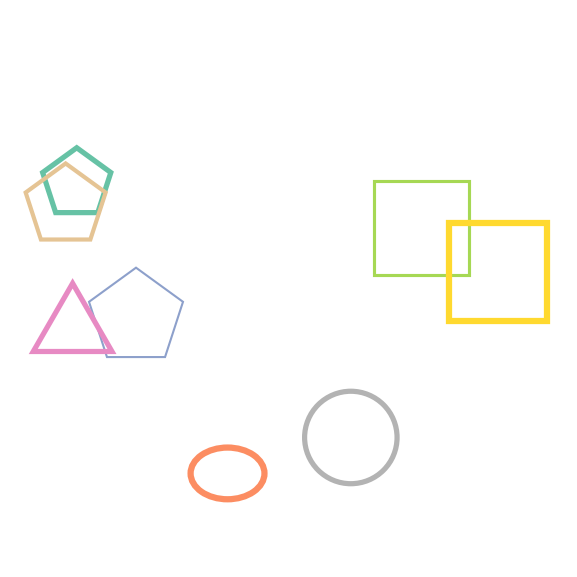[{"shape": "pentagon", "thickness": 2.5, "radius": 0.31, "center": [0.133, 0.681]}, {"shape": "oval", "thickness": 3, "radius": 0.32, "center": [0.394, 0.179]}, {"shape": "pentagon", "thickness": 1, "radius": 0.43, "center": [0.236, 0.45]}, {"shape": "triangle", "thickness": 2.5, "radius": 0.39, "center": [0.126, 0.43]}, {"shape": "square", "thickness": 1.5, "radius": 0.41, "center": [0.73, 0.605]}, {"shape": "square", "thickness": 3, "radius": 0.42, "center": [0.862, 0.528]}, {"shape": "pentagon", "thickness": 2, "radius": 0.36, "center": [0.114, 0.643]}, {"shape": "circle", "thickness": 2.5, "radius": 0.4, "center": [0.608, 0.242]}]